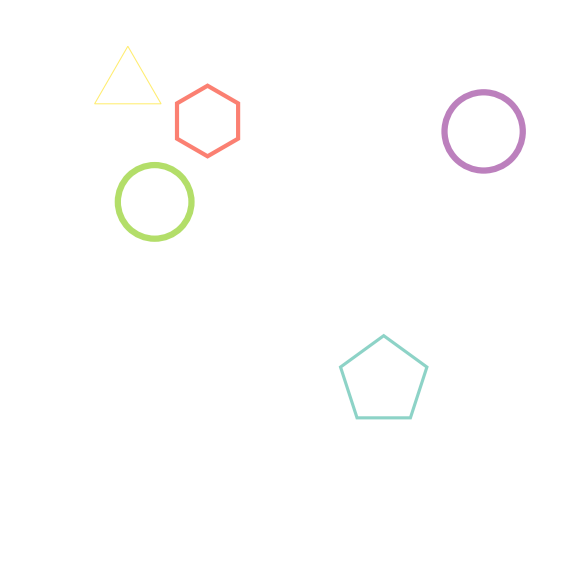[{"shape": "pentagon", "thickness": 1.5, "radius": 0.39, "center": [0.664, 0.339]}, {"shape": "hexagon", "thickness": 2, "radius": 0.31, "center": [0.359, 0.79]}, {"shape": "circle", "thickness": 3, "radius": 0.32, "center": [0.268, 0.65]}, {"shape": "circle", "thickness": 3, "radius": 0.34, "center": [0.837, 0.772]}, {"shape": "triangle", "thickness": 0.5, "radius": 0.33, "center": [0.221, 0.853]}]